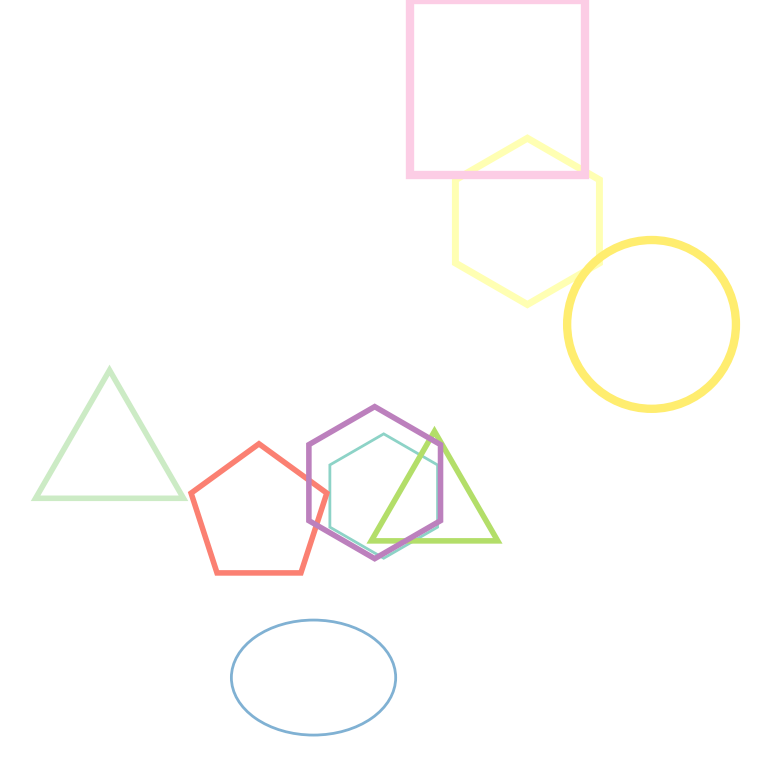[{"shape": "hexagon", "thickness": 1, "radius": 0.4, "center": [0.498, 0.356]}, {"shape": "hexagon", "thickness": 2.5, "radius": 0.54, "center": [0.685, 0.712]}, {"shape": "pentagon", "thickness": 2, "radius": 0.46, "center": [0.336, 0.331]}, {"shape": "oval", "thickness": 1, "radius": 0.53, "center": [0.407, 0.12]}, {"shape": "triangle", "thickness": 2, "radius": 0.47, "center": [0.564, 0.345]}, {"shape": "square", "thickness": 3, "radius": 0.57, "center": [0.646, 0.886]}, {"shape": "hexagon", "thickness": 2, "radius": 0.49, "center": [0.487, 0.373]}, {"shape": "triangle", "thickness": 2, "radius": 0.55, "center": [0.142, 0.408]}, {"shape": "circle", "thickness": 3, "radius": 0.55, "center": [0.846, 0.579]}]